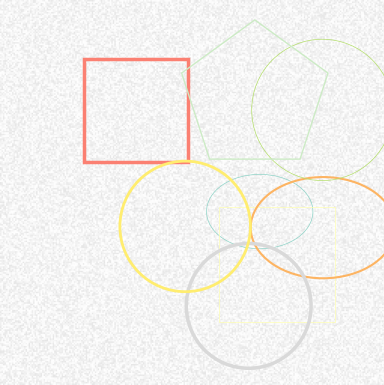[{"shape": "oval", "thickness": 0.5, "radius": 0.69, "center": [0.675, 0.451]}, {"shape": "square", "thickness": 0.5, "radius": 0.75, "center": [0.719, 0.313]}, {"shape": "square", "thickness": 2.5, "radius": 0.68, "center": [0.353, 0.713]}, {"shape": "oval", "thickness": 1.5, "radius": 0.94, "center": [0.839, 0.409]}, {"shape": "circle", "thickness": 0.5, "radius": 0.92, "center": [0.837, 0.715]}, {"shape": "circle", "thickness": 2.5, "radius": 0.81, "center": [0.646, 0.205]}, {"shape": "pentagon", "thickness": 1, "radius": 1.0, "center": [0.662, 0.748]}, {"shape": "circle", "thickness": 2, "radius": 0.85, "center": [0.481, 0.412]}]